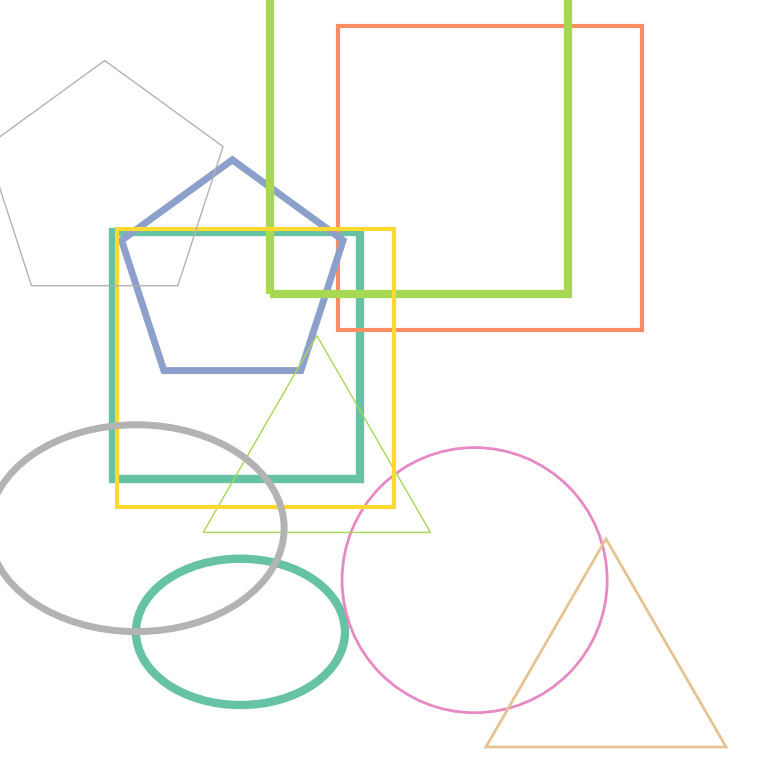[{"shape": "oval", "thickness": 3, "radius": 0.68, "center": [0.312, 0.179]}, {"shape": "square", "thickness": 3, "radius": 0.8, "center": [0.308, 0.539]}, {"shape": "square", "thickness": 1.5, "radius": 0.99, "center": [0.636, 0.768]}, {"shape": "pentagon", "thickness": 2.5, "radius": 0.76, "center": [0.302, 0.641]}, {"shape": "circle", "thickness": 1, "radius": 0.86, "center": [0.616, 0.247]}, {"shape": "square", "thickness": 3, "radius": 0.97, "center": [0.544, 0.811]}, {"shape": "triangle", "thickness": 0.5, "radius": 0.85, "center": [0.411, 0.394]}, {"shape": "square", "thickness": 1.5, "radius": 0.9, "center": [0.332, 0.522]}, {"shape": "triangle", "thickness": 1, "radius": 0.9, "center": [0.787, 0.12]}, {"shape": "pentagon", "thickness": 0.5, "radius": 0.81, "center": [0.136, 0.76]}, {"shape": "oval", "thickness": 2.5, "radius": 0.96, "center": [0.177, 0.314]}]